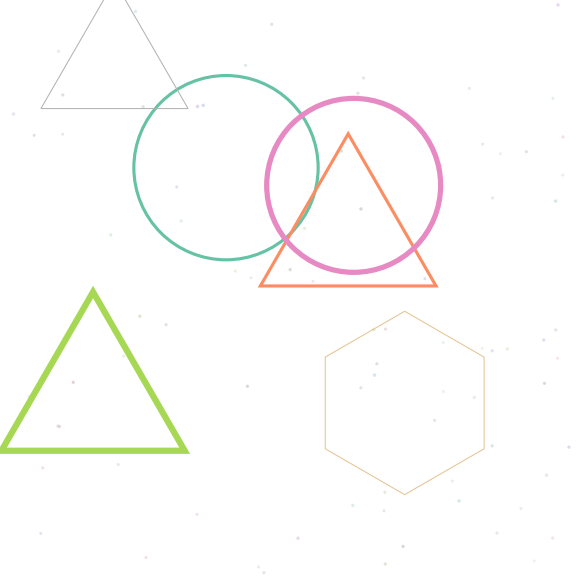[{"shape": "circle", "thickness": 1.5, "radius": 0.8, "center": [0.391, 0.709]}, {"shape": "triangle", "thickness": 1.5, "radius": 0.88, "center": [0.603, 0.592]}, {"shape": "circle", "thickness": 2.5, "radius": 0.75, "center": [0.612, 0.678]}, {"shape": "triangle", "thickness": 3, "radius": 0.92, "center": [0.161, 0.31]}, {"shape": "hexagon", "thickness": 0.5, "radius": 0.79, "center": [0.701, 0.301]}, {"shape": "triangle", "thickness": 0.5, "radius": 0.74, "center": [0.198, 0.885]}]